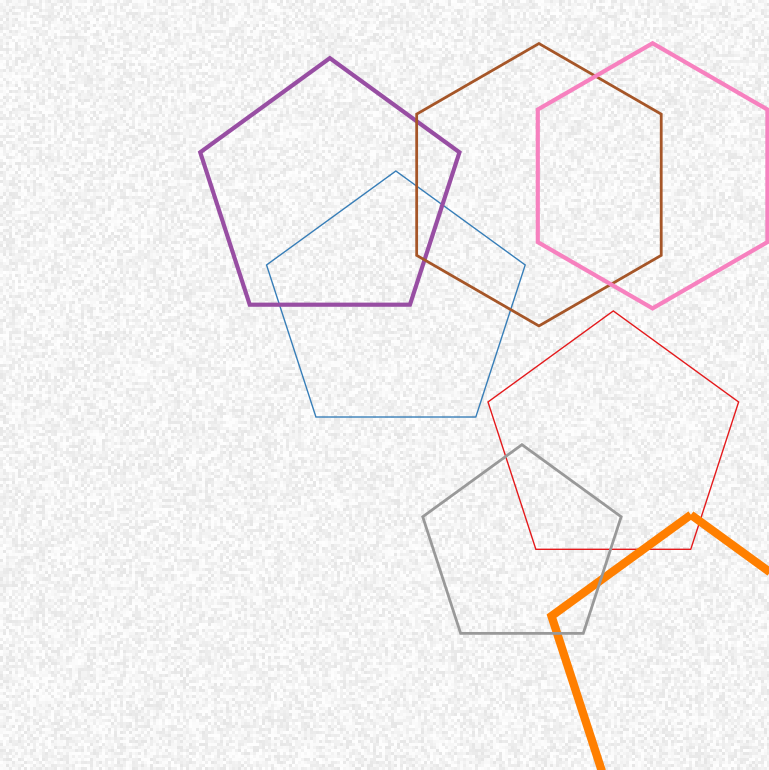[{"shape": "pentagon", "thickness": 0.5, "radius": 0.86, "center": [0.796, 0.425]}, {"shape": "pentagon", "thickness": 0.5, "radius": 0.88, "center": [0.514, 0.601]}, {"shape": "pentagon", "thickness": 1.5, "radius": 0.89, "center": [0.428, 0.747]}, {"shape": "pentagon", "thickness": 3, "radius": 0.95, "center": [0.897, 0.141]}, {"shape": "hexagon", "thickness": 1, "radius": 0.92, "center": [0.7, 0.76]}, {"shape": "hexagon", "thickness": 1.5, "radius": 0.86, "center": [0.848, 0.772]}, {"shape": "pentagon", "thickness": 1, "radius": 0.68, "center": [0.678, 0.287]}]